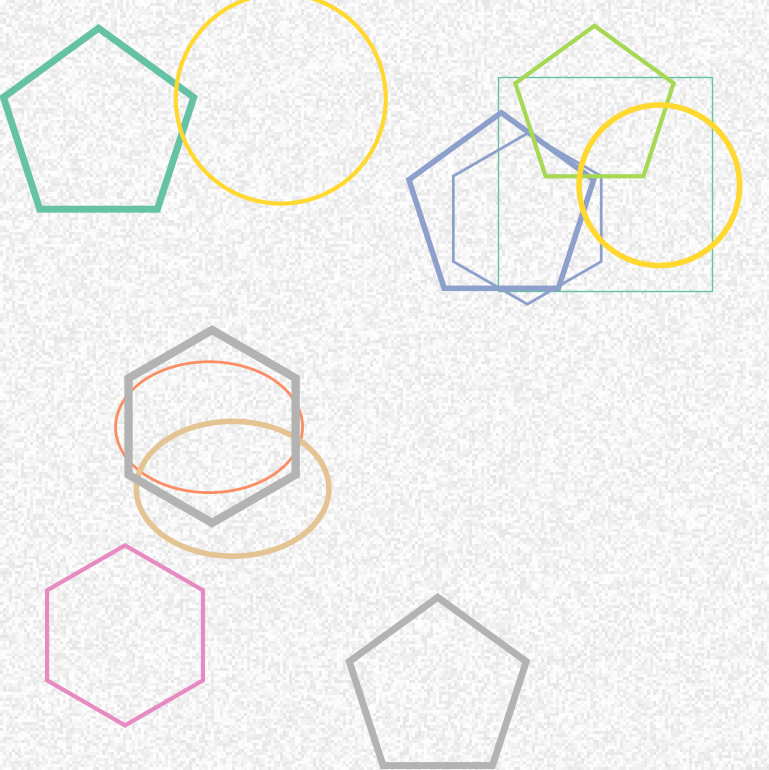[{"shape": "pentagon", "thickness": 2.5, "radius": 0.65, "center": [0.128, 0.833]}, {"shape": "square", "thickness": 0.5, "radius": 0.69, "center": [0.786, 0.76]}, {"shape": "oval", "thickness": 1, "radius": 0.61, "center": [0.272, 0.445]}, {"shape": "hexagon", "thickness": 1, "radius": 0.55, "center": [0.685, 0.716]}, {"shape": "pentagon", "thickness": 2, "radius": 0.63, "center": [0.651, 0.728]}, {"shape": "hexagon", "thickness": 1.5, "radius": 0.58, "center": [0.162, 0.175]}, {"shape": "pentagon", "thickness": 1.5, "radius": 0.54, "center": [0.772, 0.858]}, {"shape": "circle", "thickness": 2, "radius": 0.52, "center": [0.856, 0.759]}, {"shape": "circle", "thickness": 1.5, "radius": 0.68, "center": [0.365, 0.872]}, {"shape": "oval", "thickness": 2, "radius": 0.63, "center": [0.302, 0.365]}, {"shape": "hexagon", "thickness": 3, "radius": 0.63, "center": [0.275, 0.446]}, {"shape": "pentagon", "thickness": 2.5, "radius": 0.6, "center": [0.569, 0.103]}]